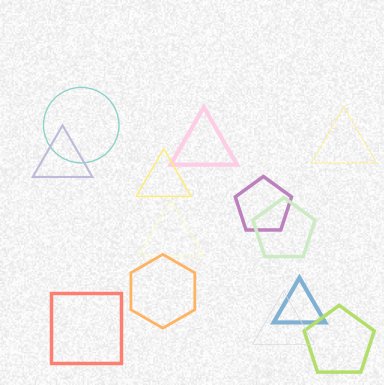[{"shape": "circle", "thickness": 1, "radius": 0.49, "center": [0.211, 0.675]}, {"shape": "triangle", "thickness": 0.5, "radius": 0.48, "center": [0.444, 0.383]}, {"shape": "triangle", "thickness": 1.5, "radius": 0.45, "center": [0.162, 0.585]}, {"shape": "square", "thickness": 2.5, "radius": 0.45, "center": [0.223, 0.147]}, {"shape": "triangle", "thickness": 3, "radius": 0.39, "center": [0.778, 0.201]}, {"shape": "hexagon", "thickness": 2, "radius": 0.48, "center": [0.423, 0.243]}, {"shape": "pentagon", "thickness": 2.5, "radius": 0.48, "center": [0.881, 0.111]}, {"shape": "triangle", "thickness": 3, "radius": 0.5, "center": [0.529, 0.622]}, {"shape": "triangle", "thickness": 0.5, "radius": 0.46, "center": [0.736, 0.152]}, {"shape": "pentagon", "thickness": 2.5, "radius": 0.38, "center": [0.684, 0.465]}, {"shape": "pentagon", "thickness": 2.5, "radius": 0.42, "center": [0.738, 0.402]}, {"shape": "triangle", "thickness": 1, "radius": 0.41, "center": [0.425, 0.531]}, {"shape": "triangle", "thickness": 0.5, "radius": 0.49, "center": [0.893, 0.625]}]